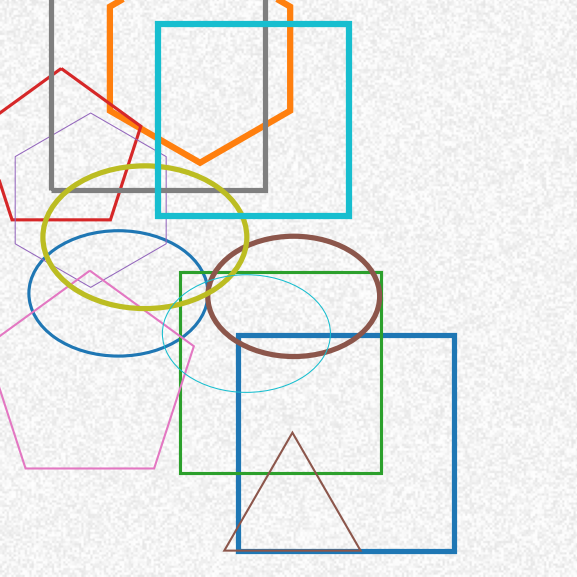[{"shape": "square", "thickness": 2.5, "radius": 0.94, "center": [0.599, 0.232]}, {"shape": "oval", "thickness": 1.5, "radius": 0.78, "center": [0.205, 0.491]}, {"shape": "hexagon", "thickness": 3, "radius": 0.9, "center": [0.346, 0.898]}, {"shape": "square", "thickness": 1.5, "radius": 0.87, "center": [0.485, 0.354]}, {"shape": "pentagon", "thickness": 1.5, "radius": 0.72, "center": [0.106, 0.736]}, {"shape": "hexagon", "thickness": 0.5, "radius": 0.75, "center": [0.157, 0.652]}, {"shape": "oval", "thickness": 2.5, "radius": 0.74, "center": [0.509, 0.486]}, {"shape": "triangle", "thickness": 1, "radius": 0.68, "center": [0.506, 0.114]}, {"shape": "pentagon", "thickness": 1, "radius": 0.95, "center": [0.156, 0.341]}, {"shape": "square", "thickness": 2.5, "radius": 0.93, "center": [0.274, 0.855]}, {"shape": "oval", "thickness": 2.5, "radius": 0.88, "center": [0.251, 0.588]}, {"shape": "square", "thickness": 3, "radius": 0.83, "center": [0.439, 0.791]}, {"shape": "oval", "thickness": 0.5, "radius": 0.73, "center": [0.427, 0.422]}]